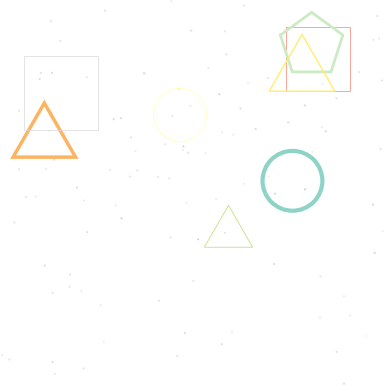[{"shape": "circle", "thickness": 3, "radius": 0.39, "center": [0.76, 0.53]}, {"shape": "circle", "thickness": 0.5, "radius": 0.34, "center": [0.468, 0.702]}, {"shape": "square", "thickness": 0.5, "radius": 0.42, "center": [0.825, 0.848]}, {"shape": "triangle", "thickness": 2.5, "radius": 0.47, "center": [0.115, 0.639]}, {"shape": "triangle", "thickness": 0.5, "radius": 0.36, "center": [0.594, 0.394]}, {"shape": "square", "thickness": 0.5, "radius": 0.48, "center": [0.158, 0.758]}, {"shape": "pentagon", "thickness": 2, "radius": 0.43, "center": [0.809, 0.882]}, {"shape": "triangle", "thickness": 1, "radius": 0.49, "center": [0.785, 0.812]}]